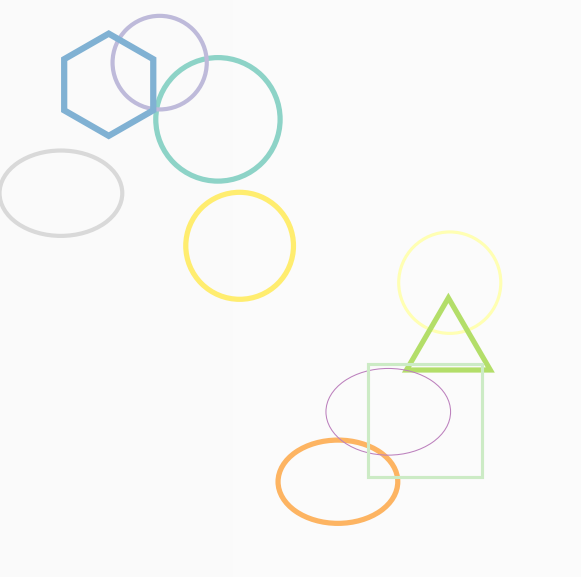[{"shape": "circle", "thickness": 2.5, "radius": 0.53, "center": [0.375, 0.792]}, {"shape": "circle", "thickness": 1.5, "radius": 0.44, "center": [0.774, 0.51]}, {"shape": "circle", "thickness": 2, "radius": 0.41, "center": [0.275, 0.891]}, {"shape": "hexagon", "thickness": 3, "radius": 0.44, "center": [0.187, 0.852]}, {"shape": "oval", "thickness": 2.5, "radius": 0.51, "center": [0.581, 0.165]}, {"shape": "triangle", "thickness": 2.5, "radius": 0.42, "center": [0.771, 0.4]}, {"shape": "oval", "thickness": 2, "radius": 0.53, "center": [0.105, 0.665]}, {"shape": "oval", "thickness": 0.5, "radius": 0.54, "center": [0.668, 0.286]}, {"shape": "square", "thickness": 1.5, "radius": 0.49, "center": [0.731, 0.271]}, {"shape": "circle", "thickness": 2.5, "radius": 0.46, "center": [0.412, 0.574]}]